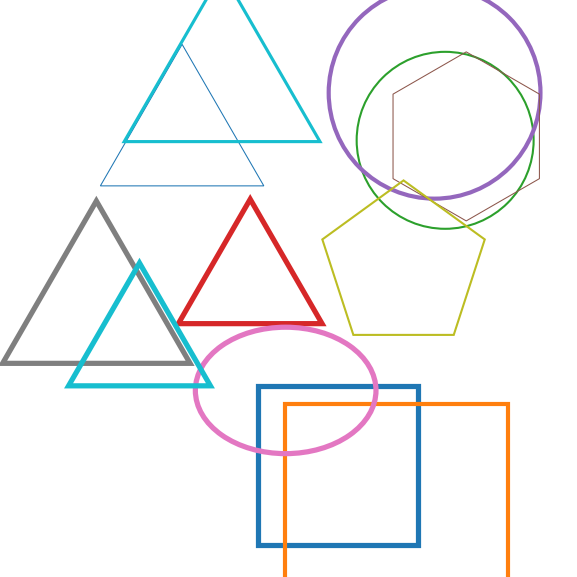[{"shape": "triangle", "thickness": 0.5, "radius": 0.82, "center": [0.315, 0.759]}, {"shape": "square", "thickness": 2.5, "radius": 0.69, "center": [0.585, 0.193]}, {"shape": "square", "thickness": 2, "radius": 0.96, "center": [0.687, 0.106]}, {"shape": "circle", "thickness": 1, "radius": 0.77, "center": [0.771, 0.756]}, {"shape": "triangle", "thickness": 2.5, "radius": 0.72, "center": [0.433, 0.511]}, {"shape": "circle", "thickness": 2, "radius": 0.92, "center": [0.753, 0.839]}, {"shape": "hexagon", "thickness": 0.5, "radius": 0.73, "center": [0.807, 0.763]}, {"shape": "oval", "thickness": 2.5, "radius": 0.78, "center": [0.495, 0.323]}, {"shape": "triangle", "thickness": 2.5, "radius": 0.94, "center": [0.167, 0.464]}, {"shape": "pentagon", "thickness": 1, "radius": 0.74, "center": [0.699, 0.539]}, {"shape": "triangle", "thickness": 1.5, "radius": 0.98, "center": [0.385, 0.852]}, {"shape": "triangle", "thickness": 2.5, "radius": 0.71, "center": [0.242, 0.402]}]